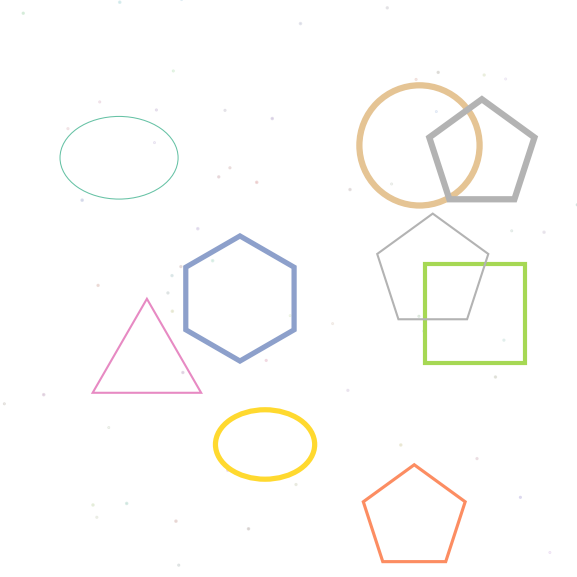[{"shape": "oval", "thickness": 0.5, "radius": 0.51, "center": [0.206, 0.726]}, {"shape": "pentagon", "thickness": 1.5, "radius": 0.46, "center": [0.717, 0.102]}, {"shape": "hexagon", "thickness": 2.5, "radius": 0.54, "center": [0.415, 0.482]}, {"shape": "triangle", "thickness": 1, "radius": 0.54, "center": [0.254, 0.373]}, {"shape": "square", "thickness": 2, "radius": 0.43, "center": [0.822, 0.456]}, {"shape": "oval", "thickness": 2.5, "radius": 0.43, "center": [0.459, 0.229]}, {"shape": "circle", "thickness": 3, "radius": 0.52, "center": [0.726, 0.747]}, {"shape": "pentagon", "thickness": 3, "radius": 0.48, "center": [0.834, 0.732]}, {"shape": "pentagon", "thickness": 1, "radius": 0.51, "center": [0.749, 0.528]}]